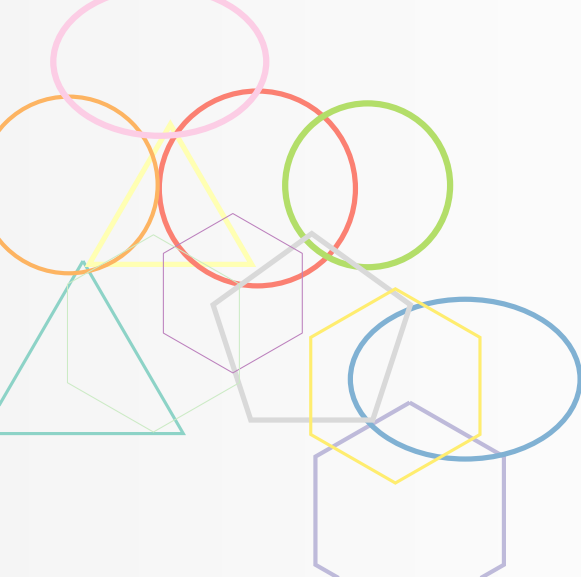[{"shape": "triangle", "thickness": 1.5, "radius": 1.0, "center": [0.143, 0.348]}, {"shape": "triangle", "thickness": 2.5, "radius": 0.81, "center": [0.293, 0.622]}, {"shape": "hexagon", "thickness": 2, "radius": 0.94, "center": [0.705, 0.115]}, {"shape": "circle", "thickness": 2.5, "radius": 0.84, "center": [0.443, 0.673]}, {"shape": "oval", "thickness": 2.5, "radius": 0.99, "center": [0.8, 0.343]}, {"shape": "circle", "thickness": 2, "radius": 0.76, "center": [0.118, 0.679]}, {"shape": "circle", "thickness": 3, "radius": 0.71, "center": [0.633, 0.678]}, {"shape": "oval", "thickness": 3, "radius": 0.92, "center": [0.275, 0.892]}, {"shape": "pentagon", "thickness": 2.5, "radius": 0.89, "center": [0.536, 0.416]}, {"shape": "hexagon", "thickness": 0.5, "radius": 0.69, "center": [0.401, 0.491]}, {"shape": "hexagon", "thickness": 0.5, "radius": 0.85, "center": [0.264, 0.422]}, {"shape": "hexagon", "thickness": 1.5, "radius": 0.84, "center": [0.68, 0.331]}]